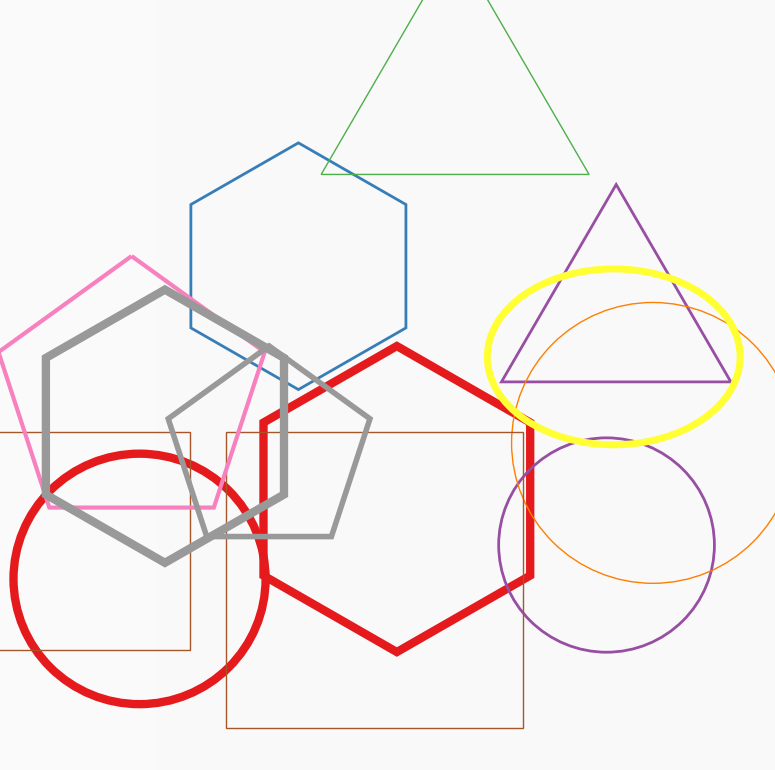[{"shape": "circle", "thickness": 3, "radius": 0.81, "center": [0.18, 0.248]}, {"shape": "hexagon", "thickness": 3, "radius": 0.99, "center": [0.512, 0.352]}, {"shape": "hexagon", "thickness": 1, "radius": 0.8, "center": [0.385, 0.654]}, {"shape": "triangle", "thickness": 0.5, "radius": 1.0, "center": [0.587, 0.873]}, {"shape": "triangle", "thickness": 1, "radius": 0.85, "center": [0.795, 0.589]}, {"shape": "circle", "thickness": 1, "radius": 0.7, "center": [0.783, 0.292]}, {"shape": "circle", "thickness": 0.5, "radius": 0.91, "center": [0.842, 0.425]}, {"shape": "oval", "thickness": 2.5, "radius": 0.82, "center": [0.792, 0.537]}, {"shape": "square", "thickness": 0.5, "radius": 0.96, "center": [0.483, 0.247]}, {"shape": "square", "thickness": 0.5, "radius": 0.71, "center": [0.104, 0.297]}, {"shape": "pentagon", "thickness": 1.5, "radius": 0.9, "center": [0.17, 0.487]}, {"shape": "pentagon", "thickness": 2, "radius": 0.68, "center": [0.347, 0.414]}, {"shape": "hexagon", "thickness": 3, "radius": 0.89, "center": [0.213, 0.446]}]